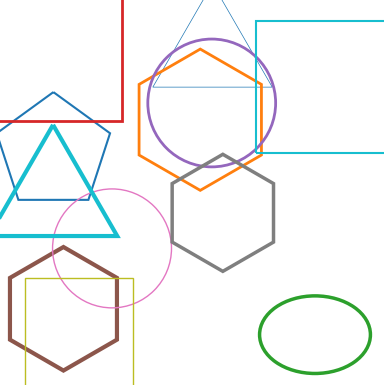[{"shape": "triangle", "thickness": 0.5, "radius": 0.9, "center": [0.552, 0.863]}, {"shape": "pentagon", "thickness": 1.5, "radius": 0.77, "center": [0.139, 0.606]}, {"shape": "hexagon", "thickness": 2, "radius": 0.92, "center": [0.52, 0.689]}, {"shape": "oval", "thickness": 2.5, "radius": 0.72, "center": [0.818, 0.131]}, {"shape": "square", "thickness": 2, "radius": 0.89, "center": [0.138, 0.863]}, {"shape": "circle", "thickness": 2, "radius": 0.83, "center": [0.55, 0.733]}, {"shape": "hexagon", "thickness": 3, "radius": 0.8, "center": [0.165, 0.198]}, {"shape": "circle", "thickness": 1, "radius": 0.77, "center": [0.291, 0.355]}, {"shape": "hexagon", "thickness": 2.5, "radius": 0.76, "center": [0.579, 0.447]}, {"shape": "square", "thickness": 1, "radius": 0.71, "center": [0.205, 0.137]}, {"shape": "triangle", "thickness": 3, "radius": 0.96, "center": [0.138, 0.483]}, {"shape": "square", "thickness": 1.5, "radius": 0.86, "center": [0.838, 0.774]}]